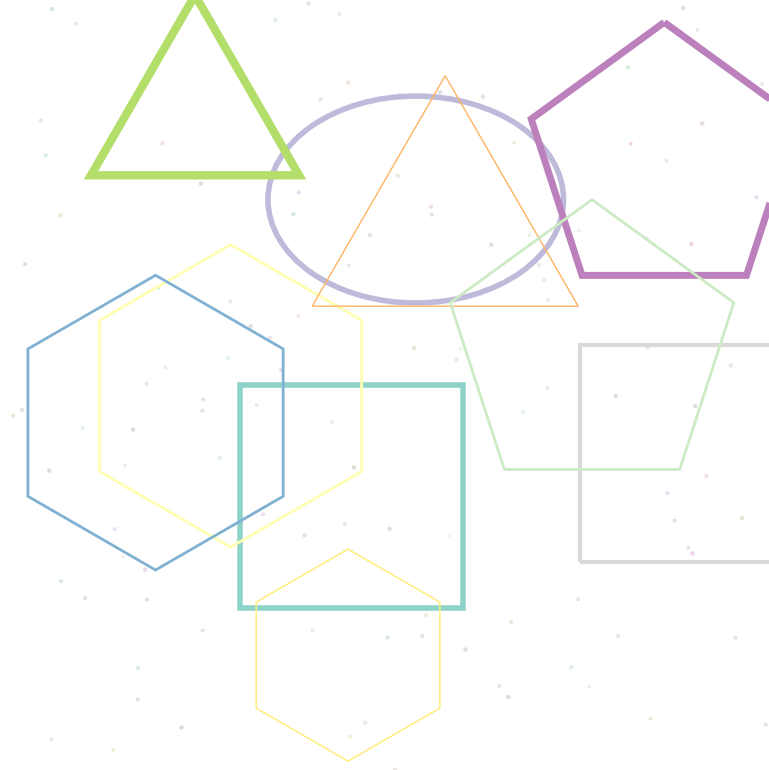[{"shape": "square", "thickness": 2, "radius": 0.73, "center": [0.456, 0.355]}, {"shape": "hexagon", "thickness": 1, "radius": 0.98, "center": [0.3, 0.486]}, {"shape": "oval", "thickness": 2, "radius": 0.96, "center": [0.54, 0.741]}, {"shape": "hexagon", "thickness": 1, "radius": 0.96, "center": [0.202, 0.451]}, {"shape": "triangle", "thickness": 0.5, "radius": 1.0, "center": [0.578, 0.702]}, {"shape": "triangle", "thickness": 3, "radius": 0.78, "center": [0.253, 0.85]}, {"shape": "square", "thickness": 1.5, "radius": 0.71, "center": [0.895, 0.411]}, {"shape": "pentagon", "thickness": 2.5, "radius": 0.91, "center": [0.863, 0.789]}, {"shape": "pentagon", "thickness": 1, "radius": 0.97, "center": [0.769, 0.547]}, {"shape": "hexagon", "thickness": 0.5, "radius": 0.69, "center": [0.452, 0.149]}]